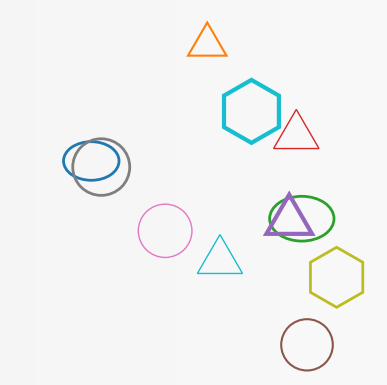[{"shape": "oval", "thickness": 2, "radius": 0.36, "center": [0.236, 0.582]}, {"shape": "triangle", "thickness": 1.5, "radius": 0.29, "center": [0.535, 0.884]}, {"shape": "oval", "thickness": 2, "radius": 0.42, "center": [0.779, 0.432]}, {"shape": "triangle", "thickness": 1, "radius": 0.34, "center": [0.765, 0.648]}, {"shape": "triangle", "thickness": 3, "radius": 0.34, "center": [0.746, 0.427]}, {"shape": "circle", "thickness": 1.5, "radius": 0.33, "center": [0.792, 0.104]}, {"shape": "circle", "thickness": 1, "radius": 0.35, "center": [0.426, 0.401]}, {"shape": "circle", "thickness": 2, "radius": 0.37, "center": [0.261, 0.566]}, {"shape": "hexagon", "thickness": 2, "radius": 0.39, "center": [0.869, 0.28]}, {"shape": "hexagon", "thickness": 3, "radius": 0.41, "center": [0.649, 0.711]}, {"shape": "triangle", "thickness": 1, "radius": 0.34, "center": [0.568, 0.323]}]